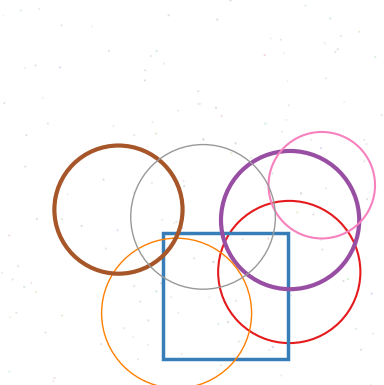[{"shape": "circle", "thickness": 1.5, "radius": 0.92, "center": [0.751, 0.294]}, {"shape": "square", "thickness": 2.5, "radius": 0.82, "center": [0.586, 0.231]}, {"shape": "circle", "thickness": 3, "radius": 0.9, "center": [0.753, 0.428]}, {"shape": "circle", "thickness": 1, "radius": 0.97, "center": [0.459, 0.187]}, {"shape": "circle", "thickness": 3, "radius": 0.83, "center": [0.308, 0.456]}, {"shape": "circle", "thickness": 1.5, "radius": 0.69, "center": [0.836, 0.519]}, {"shape": "circle", "thickness": 1, "radius": 0.94, "center": [0.527, 0.437]}]